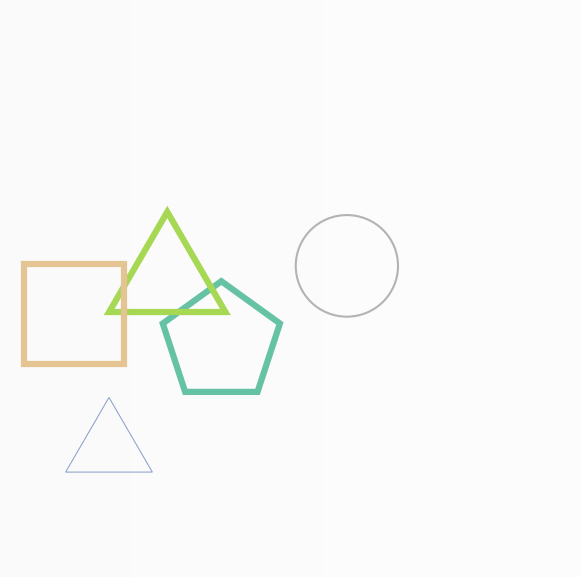[{"shape": "pentagon", "thickness": 3, "radius": 0.53, "center": [0.381, 0.406]}, {"shape": "triangle", "thickness": 0.5, "radius": 0.43, "center": [0.188, 0.225]}, {"shape": "triangle", "thickness": 3, "radius": 0.58, "center": [0.288, 0.517]}, {"shape": "square", "thickness": 3, "radius": 0.43, "center": [0.127, 0.455]}, {"shape": "circle", "thickness": 1, "radius": 0.44, "center": [0.597, 0.539]}]